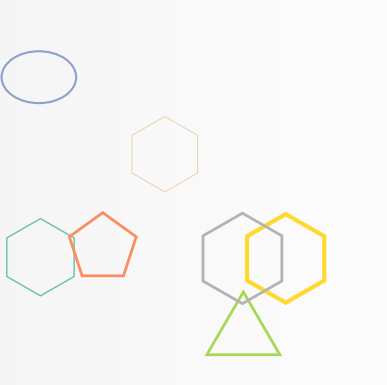[{"shape": "hexagon", "thickness": 1, "radius": 0.5, "center": [0.104, 0.332]}, {"shape": "pentagon", "thickness": 2, "radius": 0.45, "center": [0.265, 0.357]}, {"shape": "oval", "thickness": 1.5, "radius": 0.48, "center": [0.1, 0.799]}, {"shape": "triangle", "thickness": 2, "radius": 0.54, "center": [0.628, 0.133]}, {"shape": "hexagon", "thickness": 3, "radius": 0.58, "center": [0.737, 0.329]}, {"shape": "hexagon", "thickness": 0.5, "radius": 0.49, "center": [0.425, 0.599]}, {"shape": "hexagon", "thickness": 2, "radius": 0.59, "center": [0.626, 0.329]}]